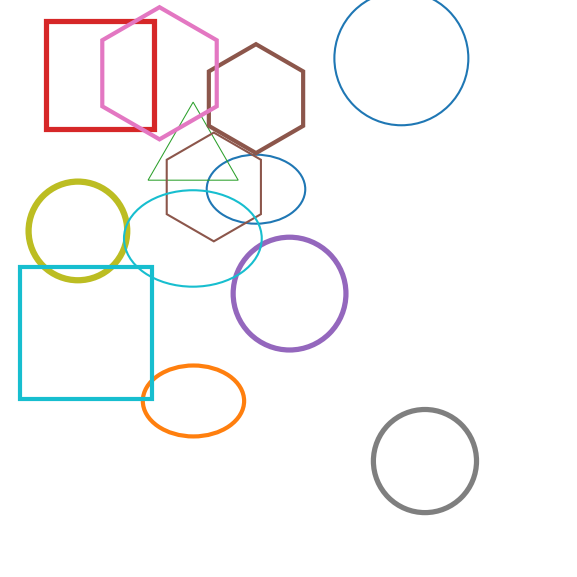[{"shape": "oval", "thickness": 1, "radius": 0.43, "center": [0.443, 0.672]}, {"shape": "circle", "thickness": 1, "radius": 0.58, "center": [0.695, 0.898]}, {"shape": "oval", "thickness": 2, "radius": 0.44, "center": [0.335, 0.305]}, {"shape": "triangle", "thickness": 0.5, "radius": 0.45, "center": [0.334, 0.732]}, {"shape": "square", "thickness": 2.5, "radius": 0.47, "center": [0.173, 0.869]}, {"shape": "circle", "thickness": 2.5, "radius": 0.49, "center": [0.501, 0.491]}, {"shape": "hexagon", "thickness": 1, "radius": 0.47, "center": [0.37, 0.675]}, {"shape": "hexagon", "thickness": 2, "radius": 0.47, "center": [0.443, 0.828]}, {"shape": "hexagon", "thickness": 2, "radius": 0.57, "center": [0.276, 0.872]}, {"shape": "circle", "thickness": 2.5, "radius": 0.45, "center": [0.736, 0.201]}, {"shape": "circle", "thickness": 3, "radius": 0.43, "center": [0.135, 0.599]}, {"shape": "square", "thickness": 2, "radius": 0.57, "center": [0.148, 0.423]}, {"shape": "oval", "thickness": 1, "radius": 0.6, "center": [0.334, 0.586]}]